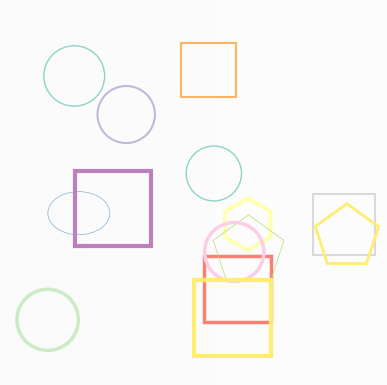[{"shape": "circle", "thickness": 1, "radius": 0.36, "center": [0.552, 0.549]}, {"shape": "circle", "thickness": 1, "radius": 0.39, "center": [0.192, 0.803]}, {"shape": "hexagon", "thickness": 3, "radius": 0.34, "center": [0.639, 0.418]}, {"shape": "circle", "thickness": 1.5, "radius": 0.37, "center": [0.326, 0.703]}, {"shape": "square", "thickness": 2.5, "radius": 0.43, "center": [0.614, 0.249]}, {"shape": "oval", "thickness": 0.5, "radius": 0.4, "center": [0.203, 0.446]}, {"shape": "square", "thickness": 1.5, "radius": 0.35, "center": [0.538, 0.818]}, {"shape": "pentagon", "thickness": 0.5, "radius": 0.48, "center": [0.641, 0.346]}, {"shape": "circle", "thickness": 2.5, "radius": 0.38, "center": [0.605, 0.346]}, {"shape": "square", "thickness": 1.5, "radius": 0.4, "center": [0.887, 0.417]}, {"shape": "square", "thickness": 3, "radius": 0.49, "center": [0.291, 0.458]}, {"shape": "circle", "thickness": 2.5, "radius": 0.4, "center": [0.123, 0.169]}, {"shape": "square", "thickness": 3, "radius": 0.49, "center": [0.6, 0.173]}, {"shape": "pentagon", "thickness": 2, "radius": 0.43, "center": [0.895, 0.385]}]